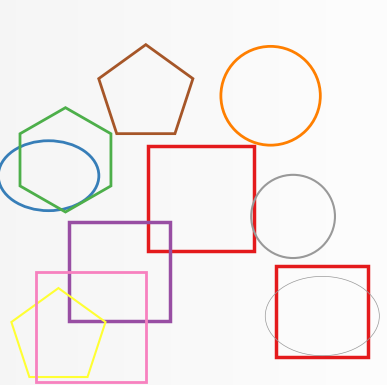[{"shape": "square", "thickness": 2.5, "radius": 0.68, "center": [0.518, 0.484]}, {"shape": "square", "thickness": 2.5, "radius": 0.59, "center": [0.831, 0.192]}, {"shape": "oval", "thickness": 2, "radius": 0.65, "center": [0.125, 0.544]}, {"shape": "hexagon", "thickness": 2, "radius": 0.68, "center": [0.169, 0.585]}, {"shape": "square", "thickness": 2.5, "radius": 0.65, "center": [0.309, 0.295]}, {"shape": "circle", "thickness": 2, "radius": 0.64, "center": [0.698, 0.751]}, {"shape": "pentagon", "thickness": 1.5, "radius": 0.64, "center": [0.151, 0.124]}, {"shape": "pentagon", "thickness": 2, "radius": 0.64, "center": [0.376, 0.756]}, {"shape": "square", "thickness": 2, "radius": 0.71, "center": [0.235, 0.15]}, {"shape": "circle", "thickness": 1.5, "radius": 0.54, "center": [0.756, 0.438]}, {"shape": "oval", "thickness": 0.5, "radius": 0.74, "center": [0.832, 0.179]}]